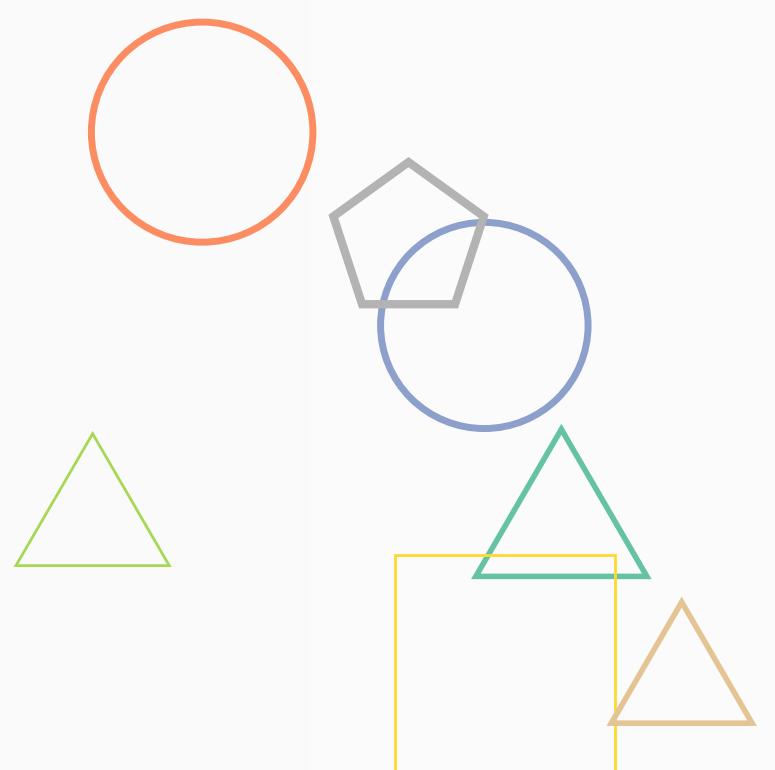[{"shape": "triangle", "thickness": 2, "radius": 0.64, "center": [0.724, 0.315]}, {"shape": "circle", "thickness": 2.5, "radius": 0.71, "center": [0.261, 0.828]}, {"shape": "circle", "thickness": 2.5, "radius": 0.67, "center": [0.625, 0.577]}, {"shape": "triangle", "thickness": 1, "radius": 0.57, "center": [0.119, 0.323]}, {"shape": "square", "thickness": 1, "radius": 0.71, "center": [0.651, 0.137]}, {"shape": "triangle", "thickness": 2, "radius": 0.52, "center": [0.88, 0.113]}, {"shape": "pentagon", "thickness": 3, "radius": 0.51, "center": [0.527, 0.687]}]